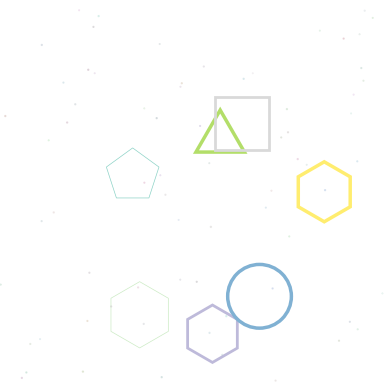[{"shape": "pentagon", "thickness": 0.5, "radius": 0.36, "center": [0.345, 0.544]}, {"shape": "hexagon", "thickness": 2, "radius": 0.37, "center": [0.552, 0.133]}, {"shape": "circle", "thickness": 2.5, "radius": 0.41, "center": [0.674, 0.23]}, {"shape": "triangle", "thickness": 2.5, "radius": 0.36, "center": [0.572, 0.641]}, {"shape": "square", "thickness": 2, "radius": 0.35, "center": [0.629, 0.68]}, {"shape": "hexagon", "thickness": 0.5, "radius": 0.43, "center": [0.363, 0.182]}, {"shape": "hexagon", "thickness": 2.5, "radius": 0.39, "center": [0.842, 0.502]}]